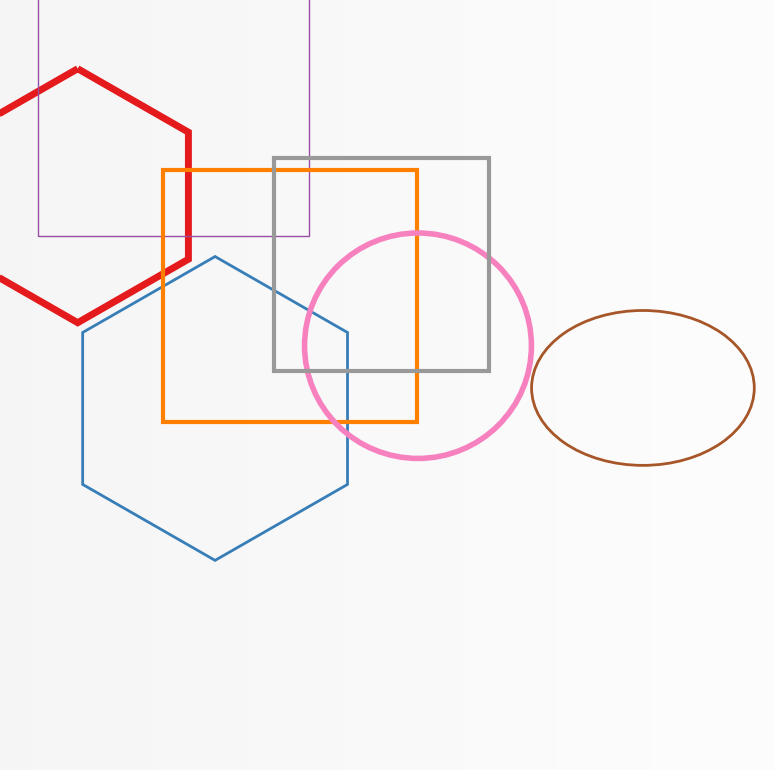[{"shape": "hexagon", "thickness": 2.5, "radius": 0.82, "center": [0.1, 0.746]}, {"shape": "hexagon", "thickness": 1, "radius": 0.99, "center": [0.278, 0.47]}, {"shape": "square", "thickness": 0.5, "radius": 0.87, "center": [0.224, 0.868]}, {"shape": "square", "thickness": 1.5, "radius": 0.82, "center": [0.374, 0.616]}, {"shape": "oval", "thickness": 1, "radius": 0.72, "center": [0.83, 0.496]}, {"shape": "circle", "thickness": 2, "radius": 0.73, "center": [0.539, 0.551]}, {"shape": "square", "thickness": 1.5, "radius": 0.69, "center": [0.492, 0.656]}]